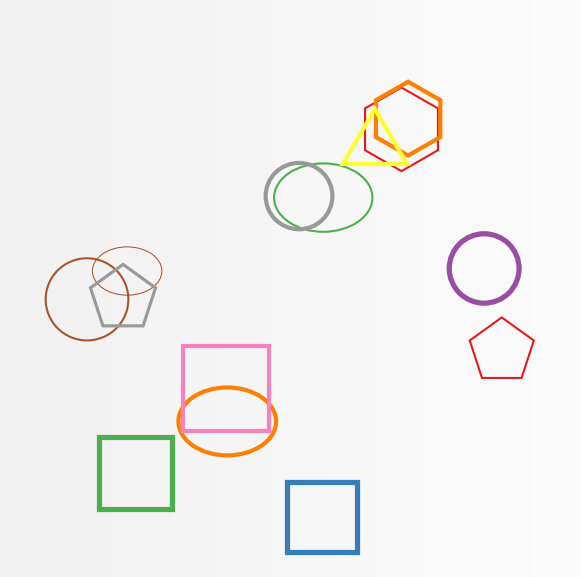[{"shape": "hexagon", "thickness": 1, "radius": 0.36, "center": [0.691, 0.775]}, {"shape": "pentagon", "thickness": 1, "radius": 0.29, "center": [0.863, 0.392]}, {"shape": "square", "thickness": 2.5, "radius": 0.3, "center": [0.554, 0.105]}, {"shape": "oval", "thickness": 1, "radius": 0.42, "center": [0.556, 0.657]}, {"shape": "square", "thickness": 2.5, "radius": 0.31, "center": [0.233, 0.18]}, {"shape": "circle", "thickness": 2.5, "radius": 0.3, "center": [0.833, 0.534]}, {"shape": "hexagon", "thickness": 2, "radius": 0.32, "center": [0.702, 0.794]}, {"shape": "oval", "thickness": 2, "radius": 0.42, "center": [0.391, 0.269]}, {"shape": "triangle", "thickness": 2, "radius": 0.32, "center": [0.645, 0.747]}, {"shape": "circle", "thickness": 1, "radius": 0.36, "center": [0.15, 0.481]}, {"shape": "oval", "thickness": 0.5, "radius": 0.3, "center": [0.219, 0.53]}, {"shape": "square", "thickness": 2, "radius": 0.37, "center": [0.389, 0.327]}, {"shape": "pentagon", "thickness": 1.5, "radius": 0.29, "center": [0.212, 0.482]}, {"shape": "circle", "thickness": 2, "radius": 0.29, "center": [0.514, 0.66]}]